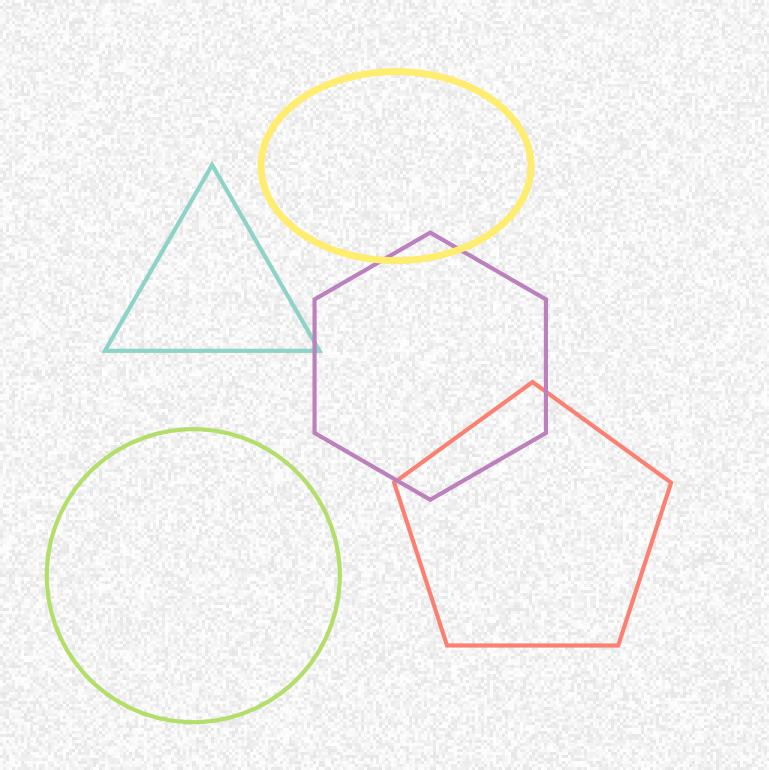[{"shape": "triangle", "thickness": 1.5, "radius": 0.8, "center": [0.276, 0.625]}, {"shape": "pentagon", "thickness": 1.5, "radius": 0.95, "center": [0.692, 0.315]}, {"shape": "circle", "thickness": 1.5, "radius": 0.95, "center": [0.251, 0.252]}, {"shape": "hexagon", "thickness": 1.5, "radius": 0.87, "center": [0.559, 0.524]}, {"shape": "oval", "thickness": 2.5, "radius": 0.88, "center": [0.514, 0.784]}]